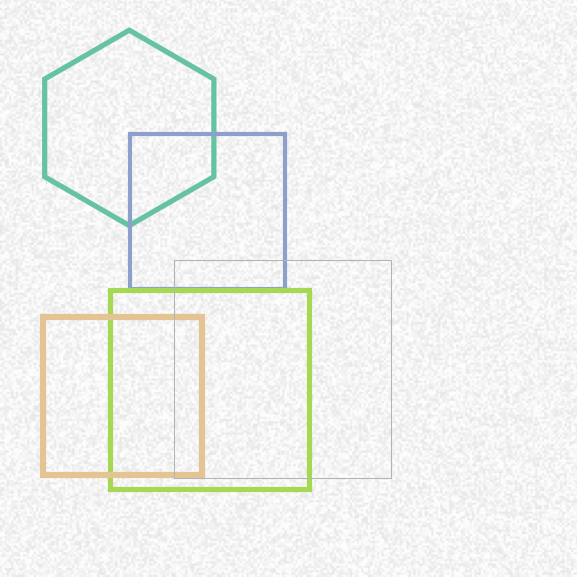[{"shape": "hexagon", "thickness": 2.5, "radius": 0.85, "center": [0.224, 0.778]}, {"shape": "square", "thickness": 2, "radius": 0.67, "center": [0.359, 0.633]}, {"shape": "square", "thickness": 2.5, "radius": 0.86, "center": [0.363, 0.325]}, {"shape": "square", "thickness": 3, "radius": 0.69, "center": [0.212, 0.313]}, {"shape": "square", "thickness": 0.5, "radius": 0.94, "center": [0.49, 0.36]}]